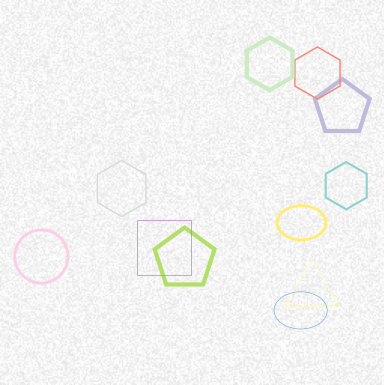[{"shape": "hexagon", "thickness": 1.5, "radius": 0.31, "center": [0.899, 0.518]}, {"shape": "triangle", "thickness": 0.5, "radius": 0.41, "center": [0.81, 0.245]}, {"shape": "pentagon", "thickness": 3, "radius": 0.37, "center": [0.889, 0.72]}, {"shape": "hexagon", "thickness": 1, "radius": 0.34, "center": [0.825, 0.81]}, {"shape": "oval", "thickness": 0.5, "radius": 0.35, "center": [0.781, 0.194]}, {"shape": "pentagon", "thickness": 3, "radius": 0.41, "center": [0.48, 0.327]}, {"shape": "circle", "thickness": 2, "radius": 0.35, "center": [0.107, 0.334]}, {"shape": "hexagon", "thickness": 1, "radius": 0.36, "center": [0.316, 0.51]}, {"shape": "square", "thickness": 0.5, "radius": 0.35, "center": [0.426, 0.357]}, {"shape": "hexagon", "thickness": 3, "radius": 0.34, "center": [0.701, 0.834]}, {"shape": "oval", "thickness": 2, "radius": 0.32, "center": [0.783, 0.421]}]